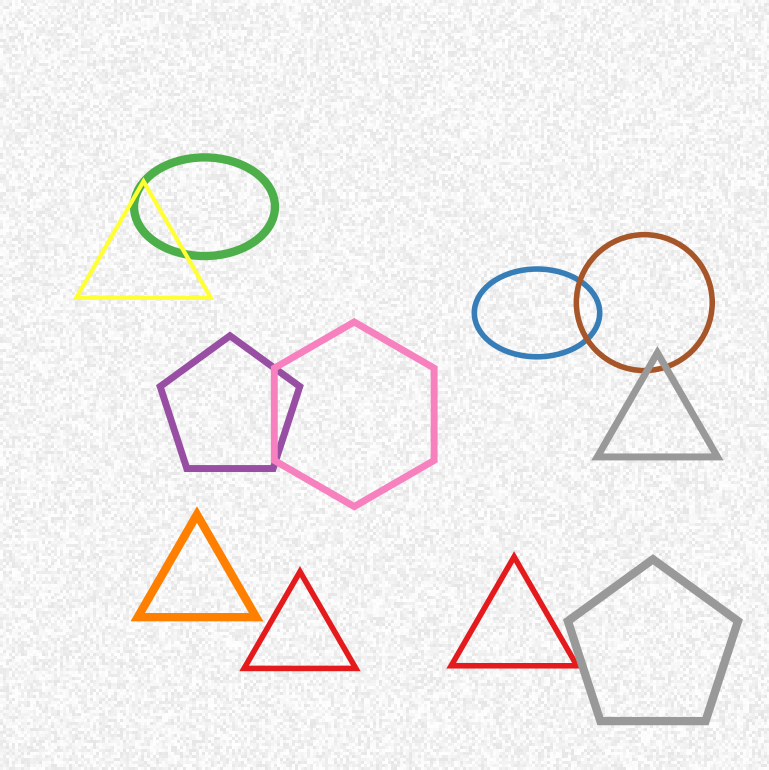[{"shape": "triangle", "thickness": 2, "radius": 0.47, "center": [0.668, 0.183]}, {"shape": "triangle", "thickness": 2, "radius": 0.42, "center": [0.39, 0.174]}, {"shape": "oval", "thickness": 2, "radius": 0.41, "center": [0.697, 0.594]}, {"shape": "oval", "thickness": 3, "radius": 0.46, "center": [0.266, 0.732]}, {"shape": "pentagon", "thickness": 2.5, "radius": 0.48, "center": [0.299, 0.469]}, {"shape": "triangle", "thickness": 3, "radius": 0.44, "center": [0.256, 0.243]}, {"shape": "triangle", "thickness": 1.5, "radius": 0.5, "center": [0.186, 0.664]}, {"shape": "circle", "thickness": 2, "radius": 0.44, "center": [0.837, 0.607]}, {"shape": "hexagon", "thickness": 2.5, "radius": 0.6, "center": [0.46, 0.462]}, {"shape": "triangle", "thickness": 2.5, "radius": 0.45, "center": [0.854, 0.452]}, {"shape": "pentagon", "thickness": 3, "radius": 0.58, "center": [0.848, 0.157]}]